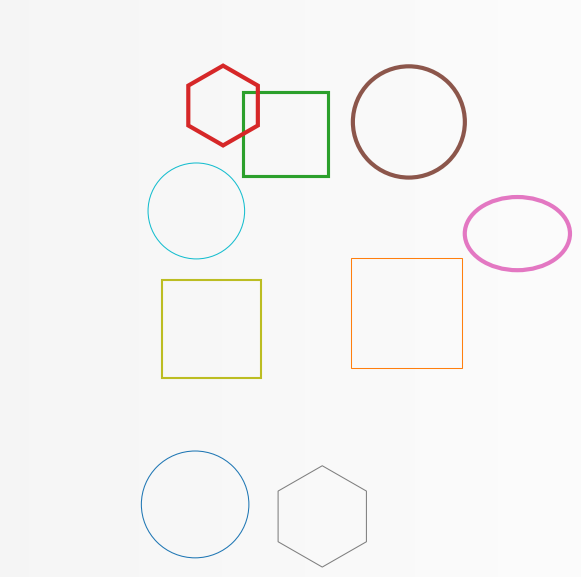[{"shape": "circle", "thickness": 0.5, "radius": 0.46, "center": [0.336, 0.126]}, {"shape": "square", "thickness": 0.5, "radius": 0.48, "center": [0.7, 0.458]}, {"shape": "square", "thickness": 1.5, "radius": 0.36, "center": [0.491, 0.767]}, {"shape": "hexagon", "thickness": 2, "radius": 0.35, "center": [0.384, 0.816]}, {"shape": "circle", "thickness": 2, "radius": 0.48, "center": [0.703, 0.788]}, {"shape": "oval", "thickness": 2, "radius": 0.45, "center": [0.89, 0.595]}, {"shape": "hexagon", "thickness": 0.5, "radius": 0.44, "center": [0.554, 0.105]}, {"shape": "square", "thickness": 1, "radius": 0.43, "center": [0.364, 0.429]}, {"shape": "circle", "thickness": 0.5, "radius": 0.42, "center": [0.338, 0.634]}]